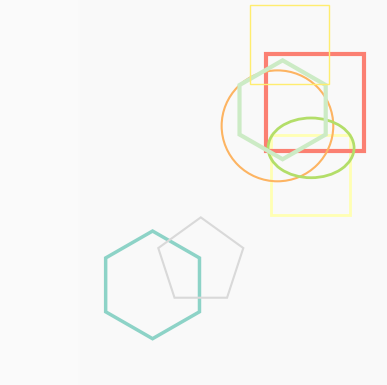[{"shape": "hexagon", "thickness": 2.5, "radius": 0.7, "center": [0.394, 0.26]}, {"shape": "square", "thickness": 2, "radius": 0.52, "center": [0.801, 0.545]}, {"shape": "square", "thickness": 3, "radius": 0.63, "center": [0.813, 0.733]}, {"shape": "circle", "thickness": 1.5, "radius": 0.72, "center": [0.716, 0.673]}, {"shape": "oval", "thickness": 2, "radius": 0.55, "center": [0.803, 0.616]}, {"shape": "pentagon", "thickness": 1.5, "radius": 0.58, "center": [0.518, 0.32]}, {"shape": "hexagon", "thickness": 3, "radius": 0.64, "center": [0.729, 0.715]}, {"shape": "square", "thickness": 1, "radius": 0.51, "center": [0.747, 0.885]}]